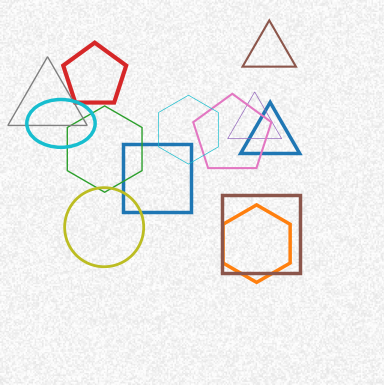[{"shape": "triangle", "thickness": 2.5, "radius": 0.44, "center": [0.702, 0.646]}, {"shape": "square", "thickness": 2.5, "radius": 0.45, "center": [0.407, 0.538]}, {"shape": "hexagon", "thickness": 2.5, "radius": 0.5, "center": [0.667, 0.367]}, {"shape": "hexagon", "thickness": 1, "radius": 0.56, "center": [0.272, 0.613]}, {"shape": "pentagon", "thickness": 3, "radius": 0.43, "center": [0.246, 0.803]}, {"shape": "triangle", "thickness": 0.5, "radius": 0.4, "center": [0.662, 0.68]}, {"shape": "square", "thickness": 2.5, "radius": 0.5, "center": [0.678, 0.392]}, {"shape": "triangle", "thickness": 1.5, "radius": 0.4, "center": [0.699, 0.867]}, {"shape": "pentagon", "thickness": 1.5, "radius": 0.53, "center": [0.603, 0.65]}, {"shape": "triangle", "thickness": 1, "radius": 0.59, "center": [0.123, 0.734]}, {"shape": "circle", "thickness": 2, "radius": 0.51, "center": [0.271, 0.41]}, {"shape": "hexagon", "thickness": 0.5, "radius": 0.45, "center": [0.49, 0.663]}, {"shape": "oval", "thickness": 2.5, "radius": 0.44, "center": [0.158, 0.679]}]